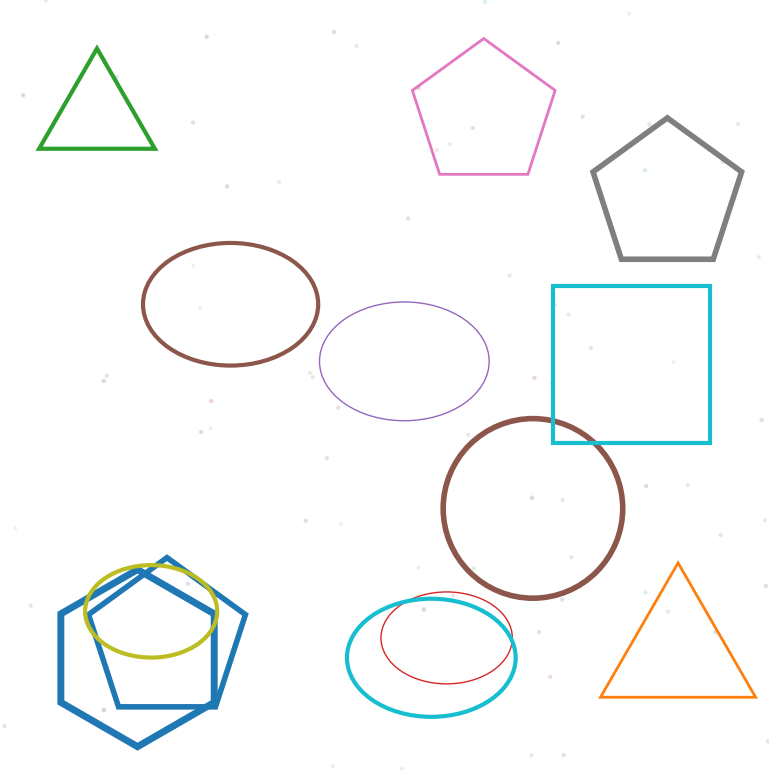[{"shape": "hexagon", "thickness": 2.5, "radius": 0.57, "center": [0.179, 0.145]}, {"shape": "pentagon", "thickness": 2, "radius": 0.54, "center": [0.217, 0.169]}, {"shape": "triangle", "thickness": 1, "radius": 0.58, "center": [0.881, 0.153]}, {"shape": "triangle", "thickness": 1.5, "radius": 0.43, "center": [0.126, 0.85]}, {"shape": "oval", "thickness": 0.5, "radius": 0.43, "center": [0.58, 0.172]}, {"shape": "oval", "thickness": 0.5, "radius": 0.55, "center": [0.525, 0.531]}, {"shape": "oval", "thickness": 1.5, "radius": 0.57, "center": [0.299, 0.605]}, {"shape": "circle", "thickness": 2, "radius": 0.58, "center": [0.692, 0.34]}, {"shape": "pentagon", "thickness": 1, "radius": 0.49, "center": [0.628, 0.852]}, {"shape": "pentagon", "thickness": 2, "radius": 0.51, "center": [0.867, 0.745]}, {"shape": "oval", "thickness": 1.5, "radius": 0.43, "center": [0.196, 0.206]}, {"shape": "square", "thickness": 1.5, "radius": 0.51, "center": [0.82, 0.527]}, {"shape": "oval", "thickness": 1.5, "radius": 0.55, "center": [0.56, 0.146]}]